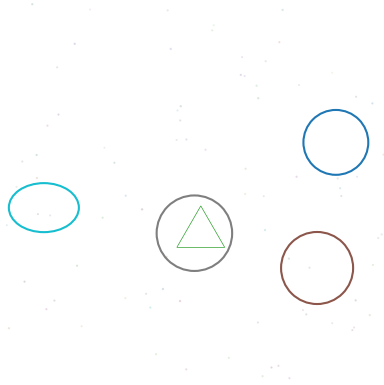[{"shape": "circle", "thickness": 1.5, "radius": 0.42, "center": [0.872, 0.63]}, {"shape": "triangle", "thickness": 0.5, "radius": 0.36, "center": [0.522, 0.393]}, {"shape": "circle", "thickness": 1.5, "radius": 0.47, "center": [0.824, 0.304]}, {"shape": "circle", "thickness": 1.5, "radius": 0.49, "center": [0.505, 0.394]}, {"shape": "oval", "thickness": 1.5, "radius": 0.45, "center": [0.114, 0.461]}]